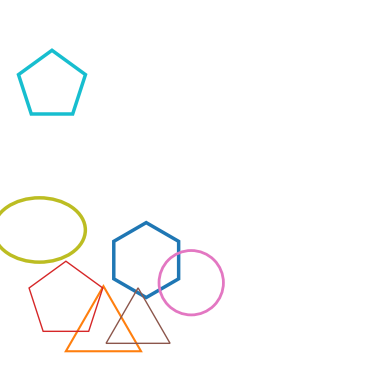[{"shape": "hexagon", "thickness": 2.5, "radius": 0.49, "center": [0.38, 0.324]}, {"shape": "triangle", "thickness": 1.5, "radius": 0.56, "center": [0.269, 0.144]}, {"shape": "pentagon", "thickness": 1, "radius": 0.5, "center": [0.171, 0.221]}, {"shape": "triangle", "thickness": 1, "radius": 0.48, "center": [0.359, 0.156]}, {"shape": "circle", "thickness": 2, "radius": 0.42, "center": [0.497, 0.266]}, {"shape": "oval", "thickness": 2.5, "radius": 0.6, "center": [0.102, 0.403]}, {"shape": "pentagon", "thickness": 2.5, "radius": 0.46, "center": [0.135, 0.778]}]